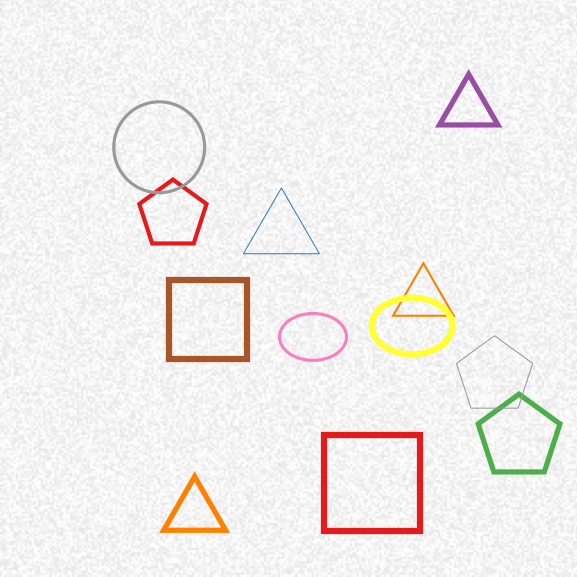[{"shape": "pentagon", "thickness": 2, "radius": 0.31, "center": [0.299, 0.627]}, {"shape": "square", "thickness": 3, "radius": 0.41, "center": [0.644, 0.163]}, {"shape": "triangle", "thickness": 0.5, "radius": 0.38, "center": [0.487, 0.598]}, {"shape": "pentagon", "thickness": 2.5, "radius": 0.37, "center": [0.899, 0.242]}, {"shape": "triangle", "thickness": 2.5, "radius": 0.29, "center": [0.812, 0.812]}, {"shape": "triangle", "thickness": 1, "radius": 0.3, "center": [0.733, 0.483]}, {"shape": "triangle", "thickness": 2.5, "radius": 0.31, "center": [0.337, 0.112]}, {"shape": "oval", "thickness": 3, "radius": 0.35, "center": [0.714, 0.435]}, {"shape": "square", "thickness": 3, "radius": 0.34, "center": [0.36, 0.446]}, {"shape": "oval", "thickness": 1.5, "radius": 0.29, "center": [0.542, 0.416]}, {"shape": "pentagon", "thickness": 0.5, "radius": 0.35, "center": [0.856, 0.348]}, {"shape": "circle", "thickness": 1.5, "radius": 0.39, "center": [0.276, 0.744]}]